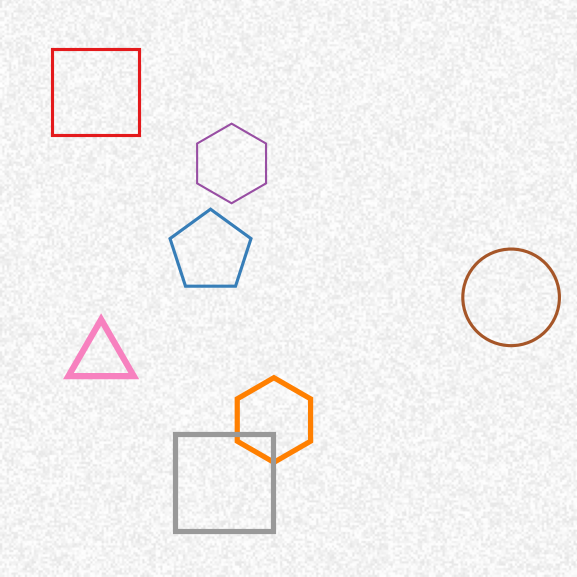[{"shape": "square", "thickness": 1.5, "radius": 0.38, "center": [0.165, 0.84]}, {"shape": "pentagon", "thickness": 1.5, "radius": 0.37, "center": [0.365, 0.563]}, {"shape": "hexagon", "thickness": 1, "radius": 0.34, "center": [0.401, 0.716]}, {"shape": "hexagon", "thickness": 2.5, "radius": 0.37, "center": [0.474, 0.272]}, {"shape": "circle", "thickness": 1.5, "radius": 0.42, "center": [0.885, 0.484]}, {"shape": "triangle", "thickness": 3, "radius": 0.33, "center": [0.175, 0.381]}, {"shape": "square", "thickness": 2.5, "radius": 0.42, "center": [0.388, 0.163]}]